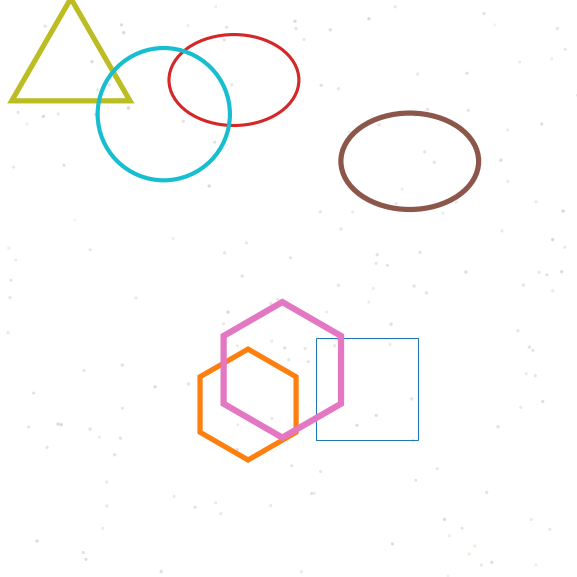[{"shape": "square", "thickness": 0.5, "radius": 0.44, "center": [0.636, 0.326]}, {"shape": "hexagon", "thickness": 2.5, "radius": 0.48, "center": [0.43, 0.299]}, {"shape": "oval", "thickness": 1.5, "radius": 0.56, "center": [0.405, 0.861]}, {"shape": "oval", "thickness": 2.5, "radius": 0.6, "center": [0.71, 0.72]}, {"shape": "hexagon", "thickness": 3, "radius": 0.59, "center": [0.489, 0.359]}, {"shape": "triangle", "thickness": 2.5, "radius": 0.59, "center": [0.123, 0.884]}, {"shape": "circle", "thickness": 2, "radius": 0.57, "center": [0.284, 0.801]}]